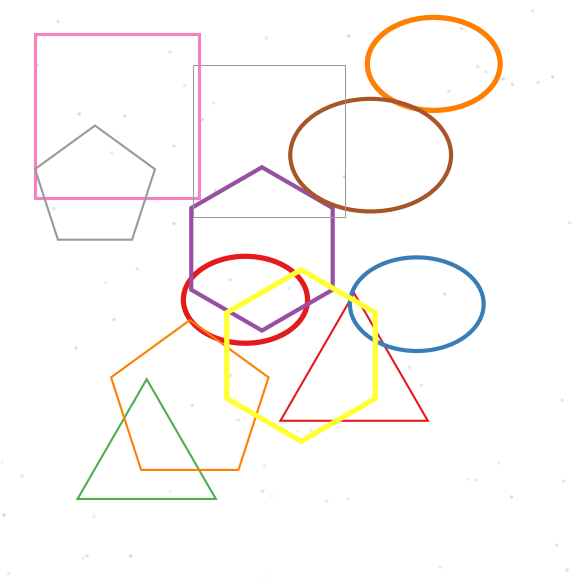[{"shape": "oval", "thickness": 2.5, "radius": 0.54, "center": [0.425, 0.48]}, {"shape": "triangle", "thickness": 1, "radius": 0.74, "center": [0.613, 0.344]}, {"shape": "oval", "thickness": 2, "radius": 0.58, "center": [0.722, 0.472]}, {"shape": "triangle", "thickness": 1, "radius": 0.69, "center": [0.254, 0.204]}, {"shape": "hexagon", "thickness": 2, "radius": 0.71, "center": [0.454, 0.568]}, {"shape": "pentagon", "thickness": 1, "radius": 0.72, "center": [0.329, 0.301]}, {"shape": "oval", "thickness": 2.5, "radius": 0.58, "center": [0.751, 0.889]}, {"shape": "hexagon", "thickness": 2.5, "radius": 0.74, "center": [0.521, 0.383]}, {"shape": "oval", "thickness": 2, "radius": 0.7, "center": [0.642, 0.73]}, {"shape": "square", "thickness": 1.5, "radius": 0.71, "center": [0.203, 0.798]}, {"shape": "square", "thickness": 0.5, "radius": 0.66, "center": [0.466, 0.755]}, {"shape": "pentagon", "thickness": 1, "radius": 0.55, "center": [0.164, 0.672]}]